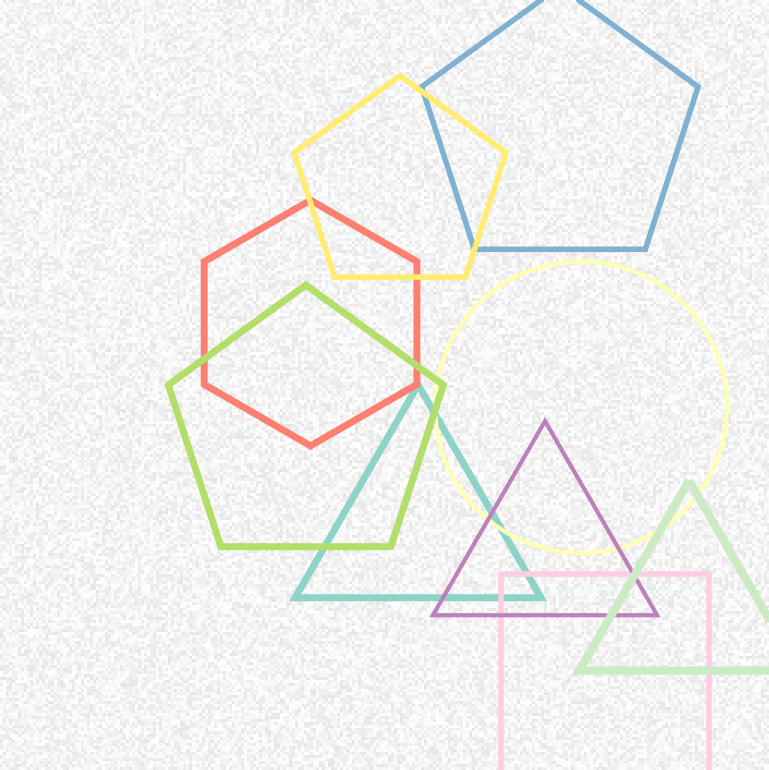[{"shape": "triangle", "thickness": 2.5, "radius": 0.92, "center": [0.543, 0.316]}, {"shape": "circle", "thickness": 1.5, "radius": 0.95, "center": [0.755, 0.471]}, {"shape": "hexagon", "thickness": 2.5, "radius": 0.8, "center": [0.403, 0.581]}, {"shape": "pentagon", "thickness": 2, "radius": 0.94, "center": [0.727, 0.829]}, {"shape": "pentagon", "thickness": 2.5, "radius": 0.94, "center": [0.397, 0.442]}, {"shape": "square", "thickness": 2, "radius": 0.68, "center": [0.786, 0.119]}, {"shape": "triangle", "thickness": 1.5, "radius": 0.84, "center": [0.708, 0.285]}, {"shape": "triangle", "thickness": 3, "radius": 0.82, "center": [0.895, 0.211]}, {"shape": "pentagon", "thickness": 2, "radius": 0.72, "center": [0.52, 0.757]}]